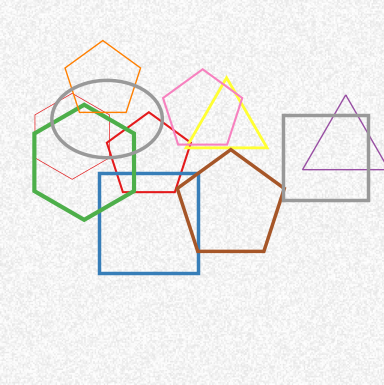[{"shape": "hexagon", "thickness": 0.5, "radius": 0.56, "center": [0.187, 0.646]}, {"shape": "pentagon", "thickness": 1.5, "radius": 0.57, "center": [0.387, 0.594]}, {"shape": "square", "thickness": 2.5, "radius": 0.65, "center": [0.386, 0.42]}, {"shape": "hexagon", "thickness": 3, "radius": 0.75, "center": [0.219, 0.578]}, {"shape": "triangle", "thickness": 1, "radius": 0.65, "center": [0.898, 0.624]}, {"shape": "pentagon", "thickness": 1, "radius": 0.52, "center": [0.267, 0.792]}, {"shape": "triangle", "thickness": 2, "radius": 0.61, "center": [0.589, 0.677]}, {"shape": "pentagon", "thickness": 2.5, "radius": 0.73, "center": [0.599, 0.465]}, {"shape": "pentagon", "thickness": 1.5, "radius": 0.54, "center": [0.526, 0.712]}, {"shape": "oval", "thickness": 2.5, "radius": 0.72, "center": [0.278, 0.691]}, {"shape": "square", "thickness": 2.5, "radius": 0.55, "center": [0.845, 0.591]}]